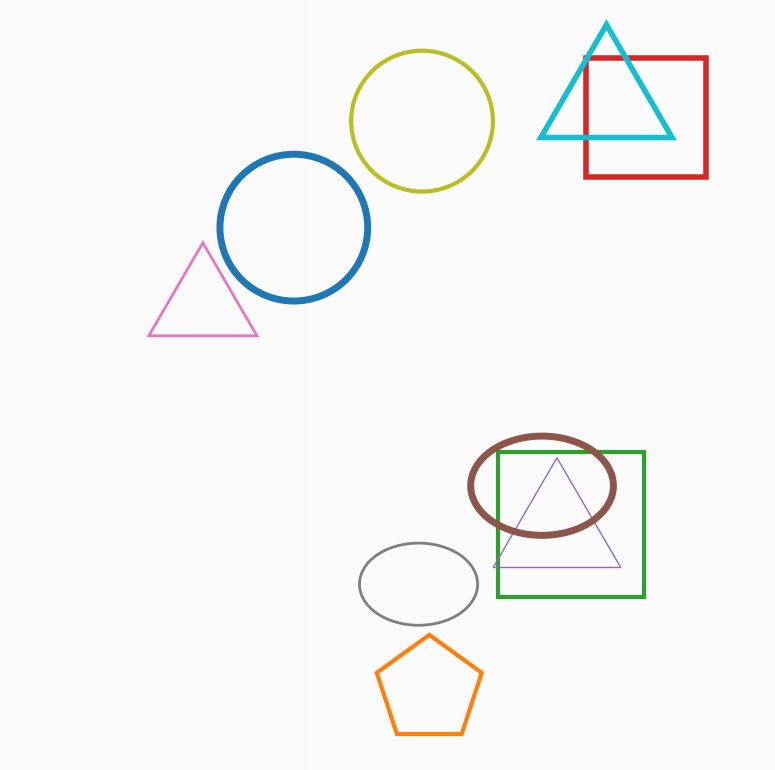[{"shape": "circle", "thickness": 2.5, "radius": 0.48, "center": [0.379, 0.704]}, {"shape": "pentagon", "thickness": 1.5, "radius": 0.36, "center": [0.554, 0.104]}, {"shape": "square", "thickness": 1.5, "radius": 0.47, "center": [0.736, 0.319]}, {"shape": "square", "thickness": 2, "radius": 0.39, "center": [0.834, 0.848]}, {"shape": "triangle", "thickness": 0.5, "radius": 0.47, "center": [0.719, 0.311]}, {"shape": "oval", "thickness": 2.5, "radius": 0.46, "center": [0.699, 0.369]}, {"shape": "triangle", "thickness": 1, "radius": 0.4, "center": [0.262, 0.604]}, {"shape": "oval", "thickness": 1, "radius": 0.38, "center": [0.54, 0.241]}, {"shape": "circle", "thickness": 1.5, "radius": 0.46, "center": [0.545, 0.843]}, {"shape": "triangle", "thickness": 2, "radius": 0.49, "center": [0.783, 0.87]}]